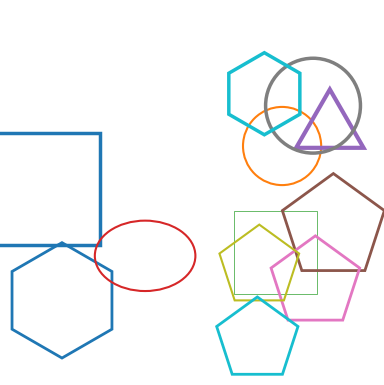[{"shape": "hexagon", "thickness": 2, "radius": 0.75, "center": [0.161, 0.22]}, {"shape": "square", "thickness": 2.5, "radius": 0.73, "center": [0.113, 0.509]}, {"shape": "circle", "thickness": 1.5, "radius": 0.51, "center": [0.733, 0.621]}, {"shape": "square", "thickness": 0.5, "radius": 0.54, "center": [0.715, 0.344]}, {"shape": "oval", "thickness": 1.5, "radius": 0.65, "center": [0.377, 0.335]}, {"shape": "triangle", "thickness": 3, "radius": 0.51, "center": [0.857, 0.667]}, {"shape": "pentagon", "thickness": 2, "radius": 0.7, "center": [0.866, 0.41]}, {"shape": "pentagon", "thickness": 2, "radius": 0.61, "center": [0.819, 0.266]}, {"shape": "circle", "thickness": 2.5, "radius": 0.62, "center": [0.813, 0.726]}, {"shape": "pentagon", "thickness": 1.5, "radius": 0.54, "center": [0.673, 0.308]}, {"shape": "hexagon", "thickness": 2.5, "radius": 0.53, "center": [0.687, 0.757]}, {"shape": "pentagon", "thickness": 2, "radius": 0.56, "center": [0.668, 0.118]}]